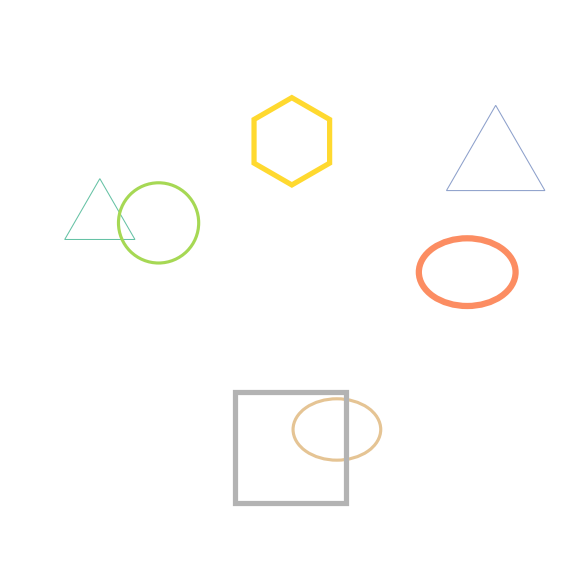[{"shape": "triangle", "thickness": 0.5, "radius": 0.35, "center": [0.173, 0.62]}, {"shape": "oval", "thickness": 3, "radius": 0.42, "center": [0.809, 0.528]}, {"shape": "triangle", "thickness": 0.5, "radius": 0.49, "center": [0.858, 0.718]}, {"shape": "circle", "thickness": 1.5, "radius": 0.35, "center": [0.275, 0.613]}, {"shape": "hexagon", "thickness": 2.5, "radius": 0.38, "center": [0.505, 0.754]}, {"shape": "oval", "thickness": 1.5, "radius": 0.38, "center": [0.583, 0.255]}, {"shape": "square", "thickness": 2.5, "radius": 0.48, "center": [0.503, 0.224]}]